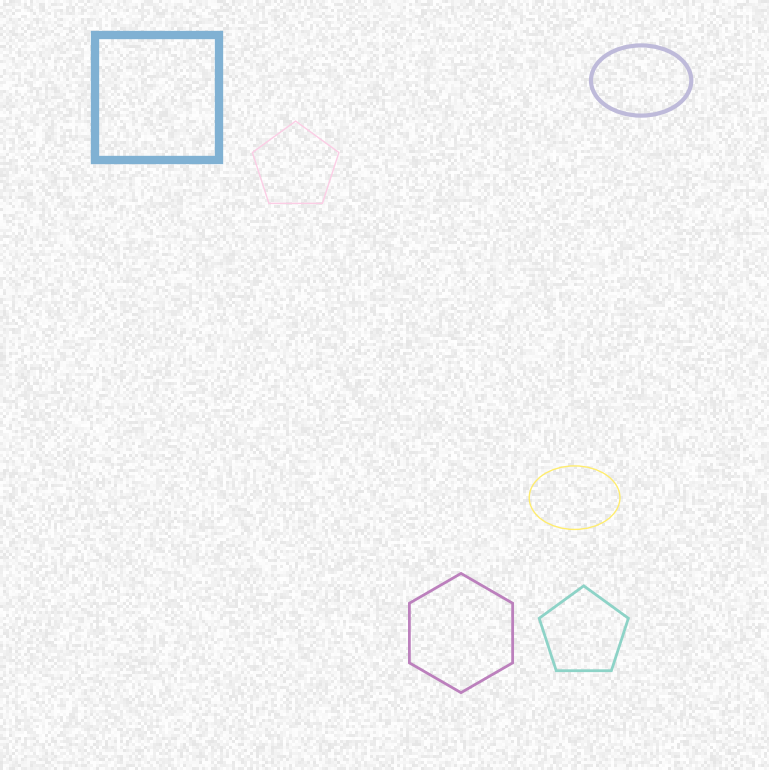[{"shape": "pentagon", "thickness": 1, "radius": 0.3, "center": [0.758, 0.178]}, {"shape": "oval", "thickness": 1.5, "radius": 0.33, "center": [0.833, 0.895]}, {"shape": "square", "thickness": 3, "radius": 0.4, "center": [0.204, 0.873]}, {"shape": "pentagon", "thickness": 0.5, "radius": 0.3, "center": [0.384, 0.784]}, {"shape": "hexagon", "thickness": 1, "radius": 0.39, "center": [0.599, 0.178]}, {"shape": "oval", "thickness": 0.5, "radius": 0.29, "center": [0.746, 0.354]}]